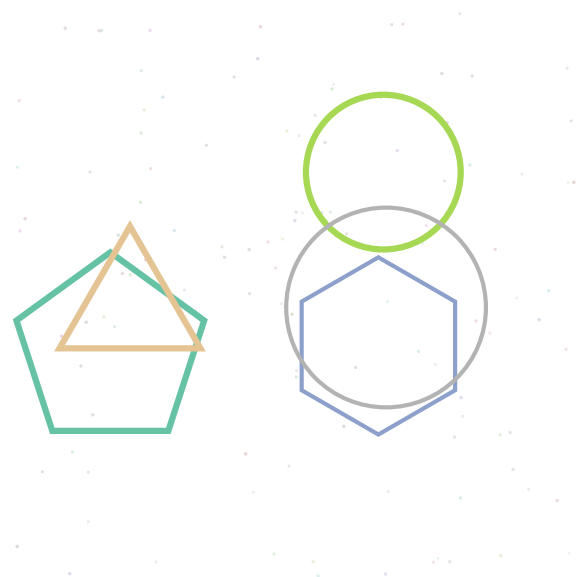[{"shape": "pentagon", "thickness": 3, "radius": 0.85, "center": [0.191, 0.391]}, {"shape": "hexagon", "thickness": 2, "radius": 0.77, "center": [0.655, 0.4]}, {"shape": "circle", "thickness": 3, "radius": 0.67, "center": [0.664, 0.701]}, {"shape": "triangle", "thickness": 3, "radius": 0.7, "center": [0.225, 0.466]}, {"shape": "circle", "thickness": 2, "radius": 0.86, "center": [0.669, 0.467]}]